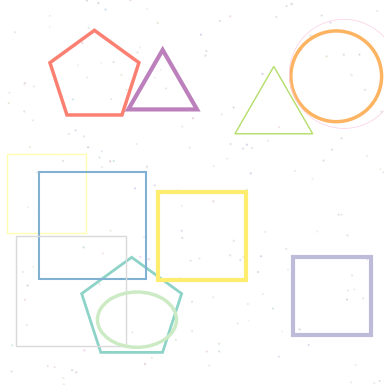[{"shape": "pentagon", "thickness": 2, "radius": 0.68, "center": [0.342, 0.195]}, {"shape": "square", "thickness": 1, "radius": 0.52, "center": [0.12, 0.498]}, {"shape": "square", "thickness": 3, "radius": 0.51, "center": [0.862, 0.232]}, {"shape": "pentagon", "thickness": 2.5, "radius": 0.61, "center": [0.245, 0.8]}, {"shape": "square", "thickness": 1.5, "radius": 0.69, "center": [0.239, 0.414]}, {"shape": "circle", "thickness": 2.5, "radius": 0.59, "center": [0.873, 0.802]}, {"shape": "triangle", "thickness": 1, "radius": 0.58, "center": [0.711, 0.711]}, {"shape": "circle", "thickness": 0.5, "radius": 0.71, "center": [0.893, 0.808]}, {"shape": "square", "thickness": 1, "radius": 0.71, "center": [0.184, 0.244]}, {"shape": "triangle", "thickness": 3, "radius": 0.52, "center": [0.422, 0.767]}, {"shape": "oval", "thickness": 2.5, "radius": 0.51, "center": [0.356, 0.17]}, {"shape": "square", "thickness": 3, "radius": 0.57, "center": [0.524, 0.387]}]